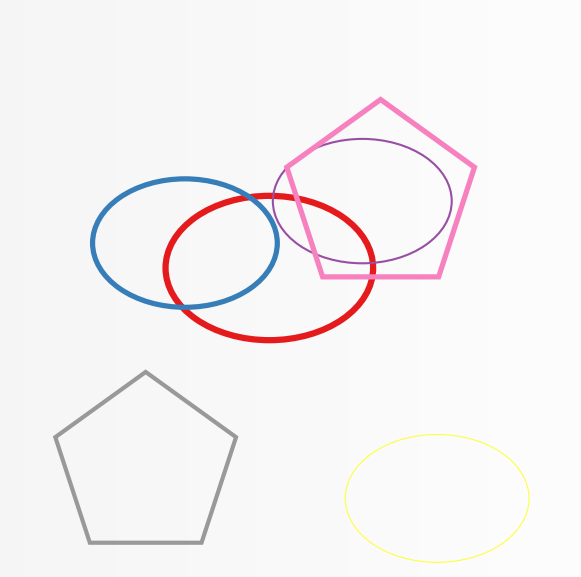[{"shape": "oval", "thickness": 3, "radius": 0.89, "center": [0.463, 0.535]}, {"shape": "oval", "thickness": 2.5, "radius": 0.79, "center": [0.318, 0.578]}, {"shape": "oval", "thickness": 1, "radius": 0.77, "center": [0.623, 0.651]}, {"shape": "oval", "thickness": 0.5, "radius": 0.79, "center": [0.752, 0.136]}, {"shape": "pentagon", "thickness": 2.5, "radius": 0.85, "center": [0.655, 0.657]}, {"shape": "pentagon", "thickness": 2, "radius": 0.82, "center": [0.251, 0.192]}]